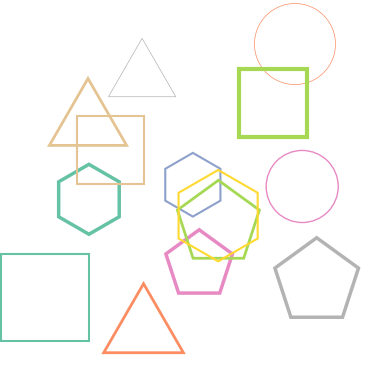[{"shape": "square", "thickness": 1.5, "radius": 0.57, "center": [0.116, 0.228]}, {"shape": "hexagon", "thickness": 2.5, "radius": 0.45, "center": [0.231, 0.482]}, {"shape": "triangle", "thickness": 2, "radius": 0.6, "center": [0.373, 0.144]}, {"shape": "circle", "thickness": 0.5, "radius": 0.53, "center": [0.766, 0.886]}, {"shape": "hexagon", "thickness": 1.5, "radius": 0.41, "center": [0.501, 0.52]}, {"shape": "circle", "thickness": 1, "radius": 0.47, "center": [0.785, 0.516]}, {"shape": "pentagon", "thickness": 2.5, "radius": 0.45, "center": [0.517, 0.312]}, {"shape": "pentagon", "thickness": 2, "radius": 0.56, "center": [0.567, 0.42]}, {"shape": "square", "thickness": 3, "radius": 0.44, "center": [0.709, 0.732]}, {"shape": "hexagon", "thickness": 1.5, "radius": 0.59, "center": [0.567, 0.44]}, {"shape": "triangle", "thickness": 2, "radius": 0.58, "center": [0.229, 0.68]}, {"shape": "square", "thickness": 1.5, "radius": 0.44, "center": [0.286, 0.61]}, {"shape": "triangle", "thickness": 0.5, "radius": 0.51, "center": [0.369, 0.799]}, {"shape": "pentagon", "thickness": 2.5, "radius": 0.57, "center": [0.823, 0.268]}]